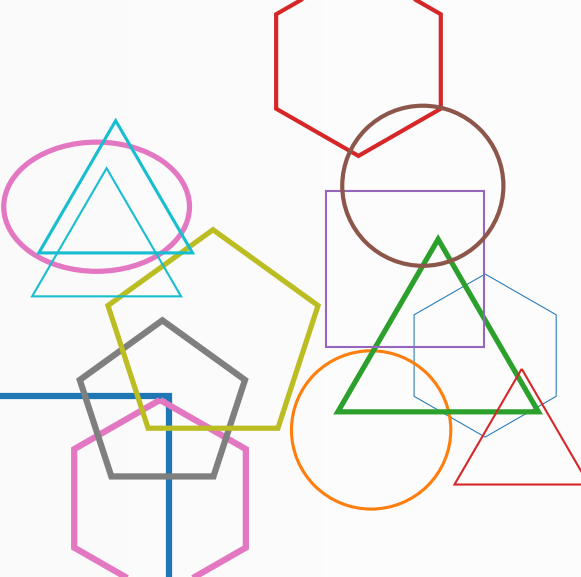[{"shape": "hexagon", "thickness": 0.5, "radius": 0.71, "center": [0.835, 0.383]}, {"shape": "square", "thickness": 3, "radius": 0.91, "center": [0.108, 0.131]}, {"shape": "circle", "thickness": 1.5, "radius": 0.69, "center": [0.639, 0.255]}, {"shape": "triangle", "thickness": 2.5, "radius": 1.0, "center": [0.754, 0.386]}, {"shape": "triangle", "thickness": 1, "radius": 0.67, "center": [0.898, 0.227]}, {"shape": "hexagon", "thickness": 2, "radius": 0.82, "center": [0.617, 0.893]}, {"shape": "square", "thickness": 1, "radius": 0.68, "center": [0.697, 0.533]}, {"shape": "circle", "thickness": 2, "radius": 0.69, "center": [0.727, 0.677]}, {"shape": "hexagon", "thickness": 3, "radius": 0.85, "center": [0.275, 0.136]}, {"shape": "oval", "thickness": 2.5, "radius": 0.8, "center": [0.166, 0.641]}, {"shape": "pentagon", "thickness": 3, "radius": 0.75, "center": [0.279, 0.295]}, {"shape": "pentagon", "thickness": 2.5, "radius": 0.95, "center": [0.366, 0.411]}, {"shape": "triangle", "thickness": 1, "radius": 0.74, "center": [0.183, 0.56]}, {"shape": "triangle", "thickness": 1.5, "radius": 0.76, "center": [0.199, 0.638]}]